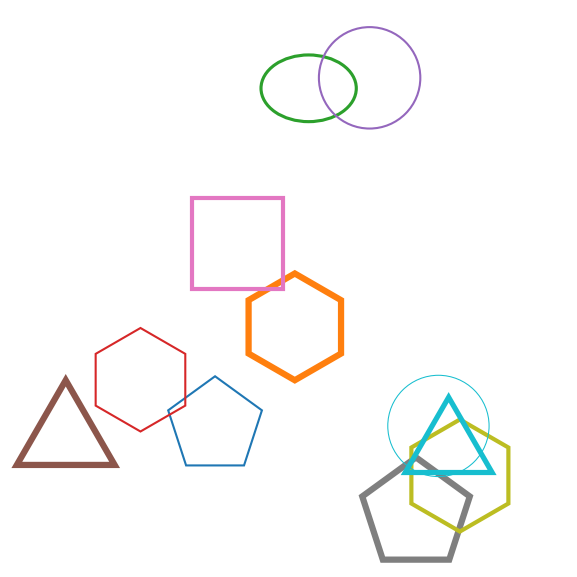[{"shape": "pentagon", "thickness": 1, "radius": 0.43, "center": [0.372, 0.262]}, {"shape": "hexagon", "thickness": 3, "radius": 0.46, "center": [0.511, 0.433]}, {"shape": "oval", "thickness": 1.5, "radius": 0.41, "center": [0.534, 0.846]}, {"shape": "hexagon", "thickness": 1, "radius": 0.45, "center": [0.243, 0.342]}, {"shape": "circle", "thickness": 1, "radius": 0.44, "center": [0.64, 0.864]}, {"shape": "triangle", "thickness": 3, "radius": 0.49, "center": [0.114, 0.243]}, {"shape": "square", "thickness": 2, "radius": 0.39, "center": [0.412, 0.577]}, {"shape": "pentagon", "thickness": 3, "radius": 0.49, "center": [0.72, 0.109]}, {"shape": "hexagon", "thickness": 2, "radius": 0.48, "center": [0.796, 0.176]}, {"shape": "triangle", "thickness": 2.5, "radius": 0.43, "center": [0.777, 0.224]}, {"shape": "circle", "thickness": 0.5, "radius": 0.44, "center": [0.759, 0.262]}]